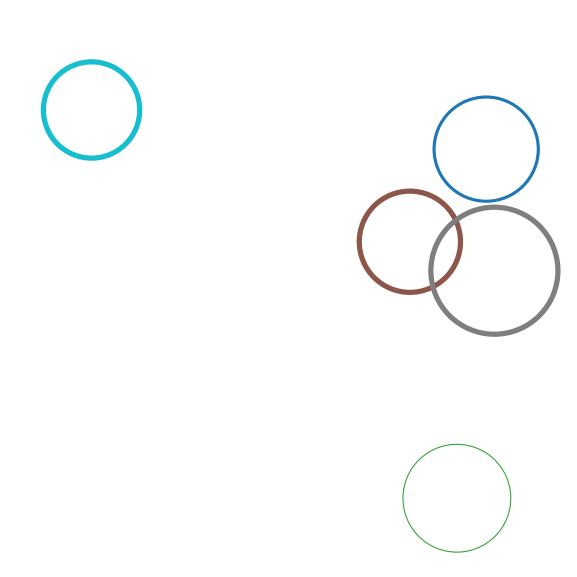[{"shape": "circle", "thickness": 1.5, "radius": 0.45, "center": [0.842, 0.741]}, {"shape": "circle", "thickness": 0.5, "radius": 0.47, "center": [0.791, 0.136]}, {"shape": "circle", "thickness": 2.5, "radius": 0.44, "center": [0.71, 0.581]}, {"shape": "circle", "thickness": 2.5, "radius": 0.55, "center": [0.856, 0.53]}, {"shape": "circle", "thickness": 2.5, "radius": 0.42, "center": [0.159, 0.809]}]